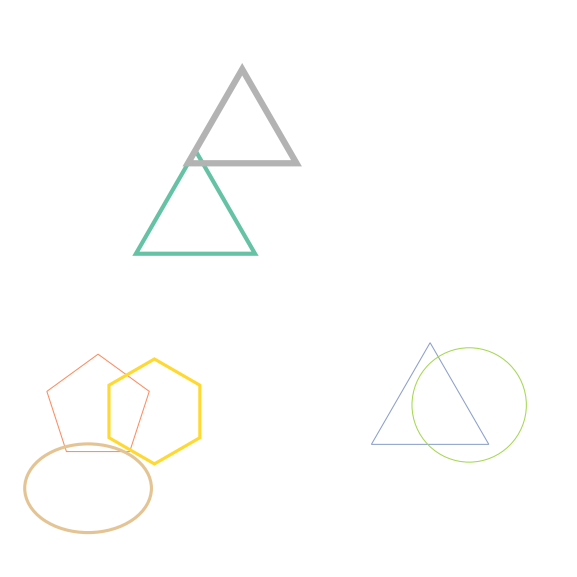[{"shape": "triangle", "thickness": 2, "radius": 0.6, "center": [0.338, 0.619]}, {"shape": "pentagon", "thickness": 0.5, "radius": 0.47, "center": [0.17, 0.293]}, {"shape": "triangle", "thickness": 0.5, "radius": 0.59, "center": [0.745, 0.288]}, {"shape": "circle", "thickness": 0.5, "radius": 0.5, "center": [0.812, 0.298]}, {"shape": "hexagon", "thickness": 1.5, "radius": 0.45, "center": [0.267, 0.287]}, {"shape": "oval", "thickness": 1.5, "radius": 0.55, "center": [0.153, 0.154]}, {"shape": "triangle", "thickness": 3, "radius": 0.54, "center": [0.419, 0.771]}]